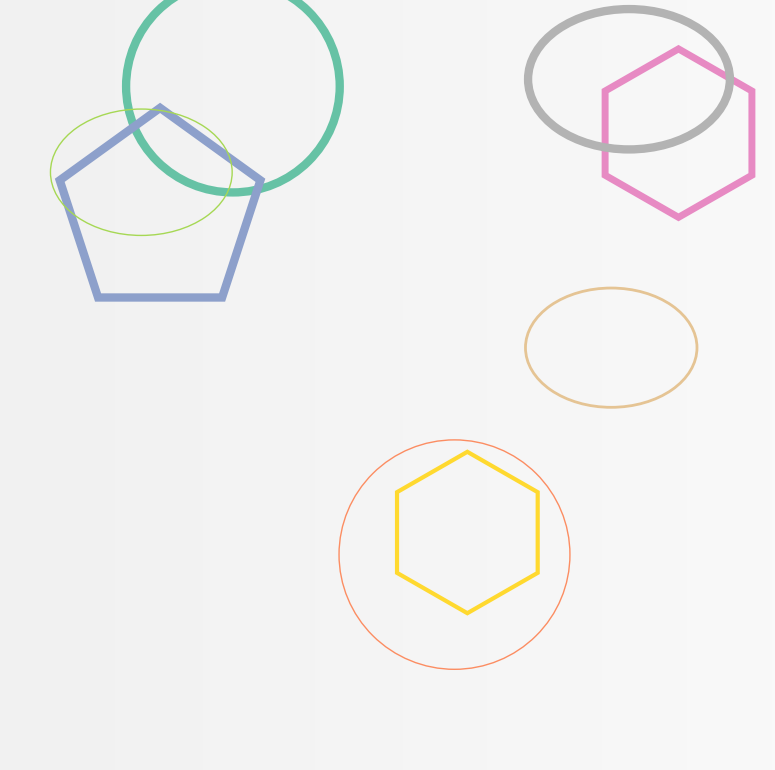[{"shape": "circle", "thickness": 3, "radius": 0.69, "center": [0.301, 0.888]}, {"shape": "circle", "thickness": 0.5, "radius": 0.74, "center": [0.586, 0.28]}, {"shape": "pentagon", "thickness": 3, "radius": 0.68, "center": [0.207, 0.724]}, {"shape": "hexagon", "thickness": 2.5, "radius": 0.55, "center": [0.875, 0.827]}, {"shape": "oval", "thickness": 0.5, "radius": 0.59, "center": [0.182, 0.776]}, {"shape": "hexagon", "thickness": 1.5, "radius": 0.52, "center": [0.603, 0.308]}, {"shape": "oval", "thickness": 1, "radius": 0.55, "center": [0.789, 0.548]}, {"shape": "oval", "thickness": 3, "radius": 0.65, "center": [0.812, 0.897]}]